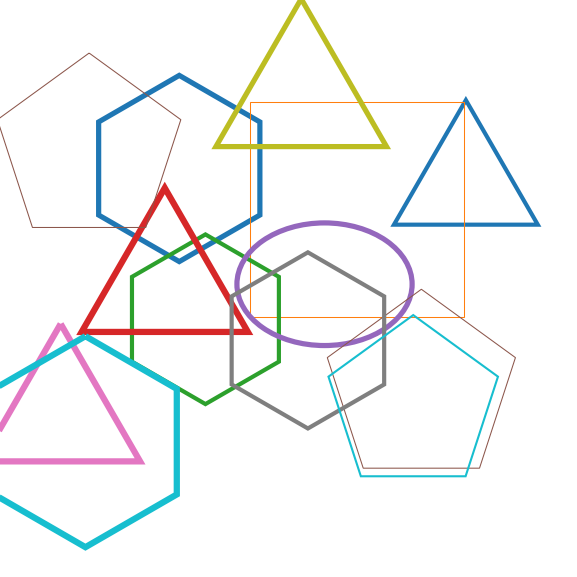[{"shape": "triangle", "thickness": 2, "radius": 0.72, "center": [0.807, 0.682]}, {"shape": "hexagon", "thickness": 2.5, "radius": 0.81, "center": [0.31, 0.707]}, {"shape": "square", "thickness": 0.5, "radius": 0.93, "center": [0.618, 0.636]}, {"shape": "hexagon", "thickness": 2, "radius": 0.73, "center": [0.356, 0.446]}, {"shape": "triangle", "thickness": 3, "radius": 0.83, "center": [0.285, 0.507]}, {"shape": "oval", "thickness": 2.5, "radius": 0.76, "center": [0.562, 0.507]}, {"shape": "pentagon", "thickness": 0.5, "radius": 0.83, "center": [0.154, 0.74]}, {"shape": "pentagon", "thickness": 0.5, "radius": 0.86, "center": [0.73, 0.327]}, {"shape": "triangle", "thickness": 3, "radius": 0.79, "center": [0.105, 0.28]}, {"shape": "hexagon", "thickness": 2, "radius": 0.76, "center": [0.533, 0.41]}, {"shape": "triangle", "thickness": 2.5, "radius": 0.85, "center": [0.522, 0.831]}, {"shape": "pentagon", "thickness": 1, "radius": 0.77, "center": [0.716, 0.299]}, {"shape": "hexagon", "thickness": 3, "radius": 0.91, "center": [0.148, 0.234]}]